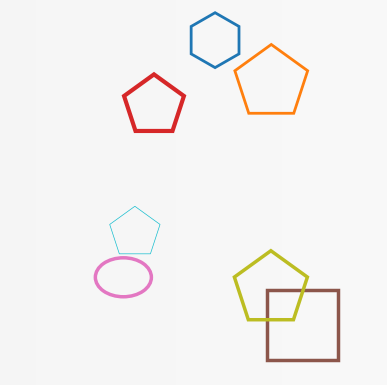[{"shape": "hexagon", "thickness": 2, "radius": 0.36, "center": [0.555, 0.896]}, {"shape": "pentagon", "thickness": 2, "radius": 0.49, "center": [0.7, 0.786]}, {"shape": "pentagon", "thickness": 3, "radius": 0.41, "center": [0.397, 0.726]}, {"shape": "square", "thickness": 2.5, "radius": 0.46, "center": [0.78, 0.156]}, {"shape": "oval", "thickness": 2.5, "radius": 0.36, "center": [0.318, 0.28]}, {"shape": "pentagon", "thickness": 2.5, "radius": 0.5, "center": [0.699, 0.25]}, {"shape": "pentagon", "thickness": 0.5, "radius": 0.34, "center": [0.348, 0.396]}]